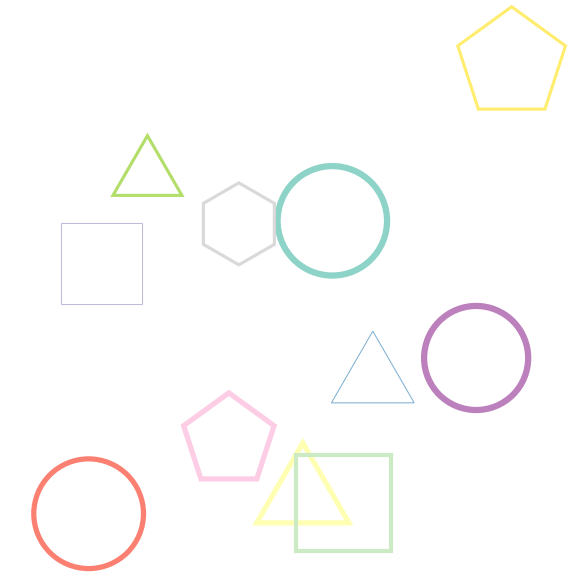[{"shape": "circle", "thickness": 3, "radius": 0.47, "center": [0.575, 0.617]}, {"shape": "triangle", "thickness": 2.5, "radius": 0.46, "center": [0.524, 0.14]}, {"shape": "square", "thickness": 0.5, "radius": 0.35, "center": [0.175, 0.543]}, {"shape": "circle", "thickness": 2.5, "radius": 0.47, "center": [0.153, 0.11]}, {"shape": "triangle", "thickness": 0.5, "radius": 0.41, "center": [0.646, 0.343]}, {"shape": "triangle", "thickness": 1.5, "radius": 0.34, "center": [0.255, 0.695]}, {"shape": "pentagon", "thickness": 2.5, "radius": 0.41, "center": [0.396, 0.236]}, {"shape": "hexagon", "thickness": 1.5, "radius": 0.35, "center": [0.414, 0.612]}, {"shape": "circle", "thickness": 3, "radius": 0.45, "center": [0.824, 0.379]}, {"shape": "square", "thickness": 2, "radius": 0.42, "center": [0.595, 0.128]}, {"shape": "pentagon", "thickness": 1.5, "radius": 0.49, "center": [0.886, 0.889]}]